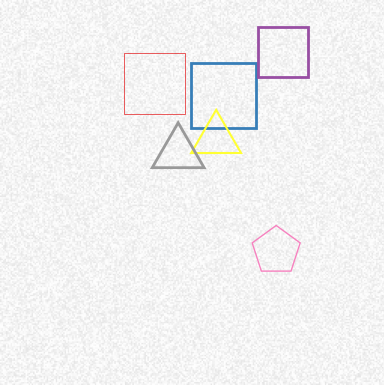[{"shape": "square", "thickness": 0.5, "radius": 0.4, "center": [0.401, 0.784]}, {"shape": "square", "thickness": 2, "radius": 0.42, "center": [0.58, 0.751]}, {"shape": "square", "thickness": 2, "radius": 0.32, "center": [0.734, 0.866]}, {"shape": "triangle", "thickness": 1.5, "radius": 0.37, "center": [0.561, 0.64]}, {"shape": "pentagon", "thickness": 1, "radius": 0.33, "center": [0.717, 0.349]}, {"shape": "triangle", "thickness": 2, "radius": 0.39, "center": [0.463, 0.603]}]